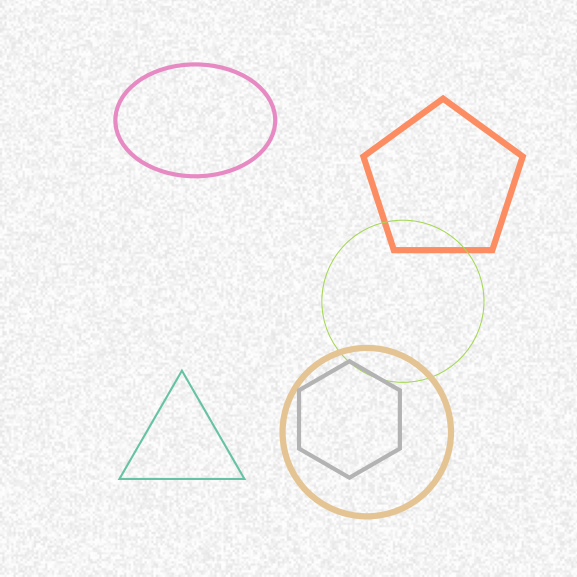[{"shape": "triangle", "thickness": 1, "radius": 0.63, "center": [0.315, 0.232]}, {"shape": "pentagon", "thickness": 3, "radius": 0.73, "center": [0.767, 0.683]}, {"shape": "oval", "thickness": 2, "radius": 0.69, "center": [0.338, 0.791]}, {"shape": "circle", "thickness": 0.5, "radius": 0.7, "center": [0.698, 0.477]}, {"shape": "circle", "thickness": 3, "radius": 0.73, "center": [0.635, 0.251]}, {"shape": "hexagon", "thickness": 2, "radius": 0.5, "center": [0.605, 0.273]}]